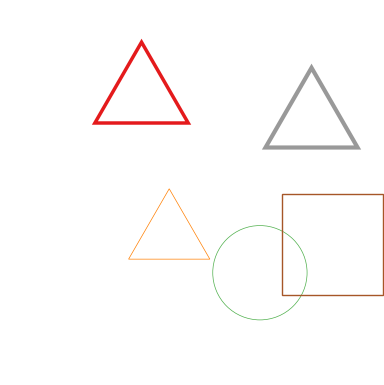[{"shape": "triangle", "thickness": 2.5, "radius": 0.7, "center": [0.368, 0.75]}, {"shape": "circle", "thickness": 0.5, "radius": 0.61, "center": [0.675, 0.292]}, {"shape": "triangle", "thickness": 0.5, "radius": 0.61, "center": [0.44, 0.388]}, {"shape": "square", "thickness": 1, "radius": 0.66, "center": [0.865, 0.365]}, {"shape": "triangle", "thickness": 3, "radius": 0.69, "center": [0.809, 0.686]}]